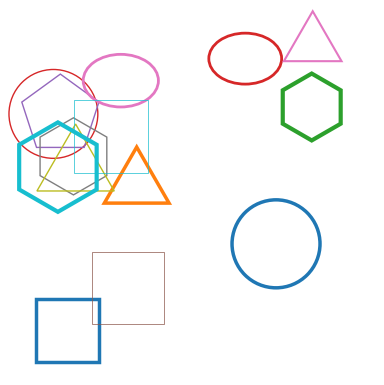[{"shape": "square", "thickness": 2.5, "radius": 0.41, "center": [0.176, 0.142]}, {"shape": "circle", "thickness": 2.5, "radius": 0.57, "center": [0.717, 0.367]}, {"shape": "triangle", "thickness": 2.5, "radius": 0.49, "center": [0.355, 0.521]}, {"shape": "hexagon", "thickness": 3, "radius": 0.43, "center": [0.81, 0.722]}, {"shape": "circle", "thickness": 1, "radius": 0.58, "center": [0.139, 0.704]}, {"shape": "oval", "thickness": 2, "radius": 0.47, "center": [0.637, 0.848]}, {"shape": "pentagon", "thickness": 1, "radius": 0.53, "center": [0.157, 0.702]}, {"shape": "square", "thickness": 0.5, "radius": 0.47, "center": [0.332, 0.252]}, {"shape": "triangle", "thickness": 1.5, "radius": 0.43, "center": [0.812, 0.884]}, {"shape": "oval", "thickness": 2, "radius": 0.49, "center": [0.314, 0.79]}, {"shape": "hexagon", "thickness": 1, "radius": 0.5, "center": [0.191, 0.594]}, {"shape": "triangle", "thickness": 1, "radius": 0.58, "center": [0.196, 0.562]}, {"shape": "square", "thickness": 0.5, "radius": 0.47, "center": [0.288, 0.645]}, {"shape": "hexagon", "thickness": 3, "radius": 0.58, "center": [0.15, 0.566]}]